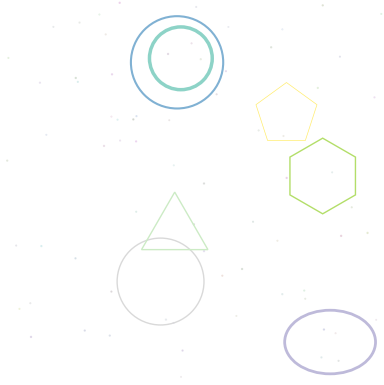[{"shape": "circle", "thickness": 2.5, "radius": 0.41, "center": [0.47, 0.849]}, {"shape": "oval", "thickness": 2, "radius": 0.59, "center": [0.857, 0.112]}, {"shape": "circle", "thickness": 1.5, "radius": 0.6, "center": [0.46, 0.838]}, {"shape": "hexagon", "thickness": 1, "radius": 0.49, "center": [0.838, 0.543]}, {"shape": "circle", "thickness": 1, "radius": 0.56, "center": [0.417, 0.269]}, {"shape": "triangle", "thickness": 1, "radius": 0.5, "center": [0.454, 0.401]}, {"shape": "pentagon", "thickness": 0.5, "radius": 0.42, "center": [0.744, 0.702]}]